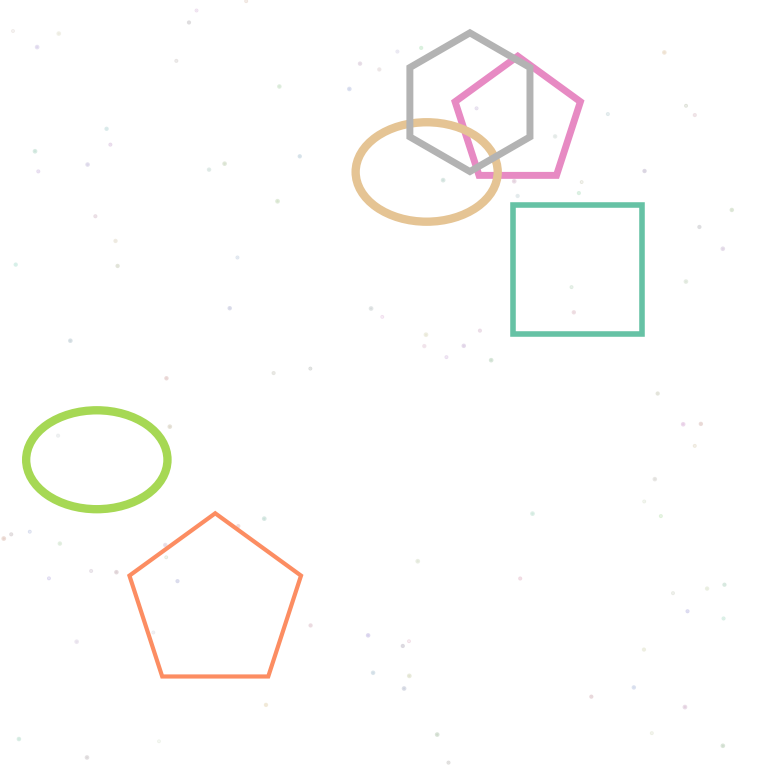[{"shape": "square", "thickness": 2, "radius": 0.42, "center": [0.75, 0.651]}, {"shape": "pentagon", "thickness": 1.5, "radius": 0.59, "center": [0.28, 0.216]}, {"shape": "pentagon", "thickness": 2.5, "radius": 0.43, "center": [0.672, 0.841]}, {"shape": "oval", "thickness": 3, "radius": 0.46, "center": [0.126, 0.403]}, {"shape": "oval", "thickness": 3, "radius": 0.46, "center": [0.554, 0.777]}, {"shape": "hexagon", "thickness": 2.5, "radius": 0.45, "center": [0.61, 0.867]}]